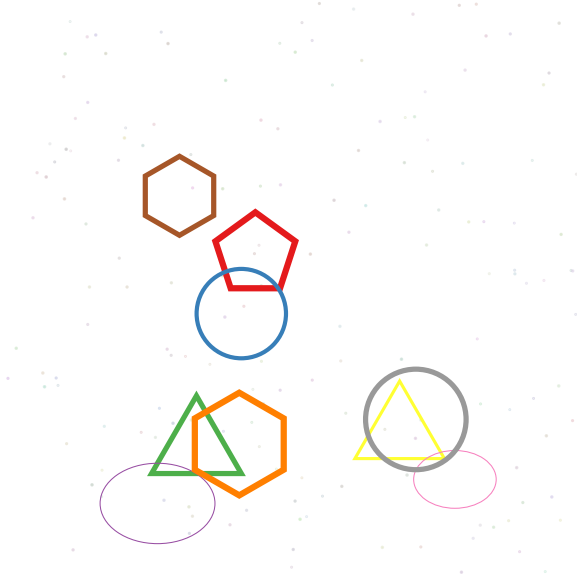[{"shape": "pentagon", "thickness": 3, "radius": 0.36, "center": [0.442, 0.559]}, {"shape": "circle", "thickness": 2, "radius": 0.39, "center": [0.418, 0.456]}, {"shape": "triangle", "thickness": 2.5, "radius": 0.45, "center": [0.34, 0.224]}, {"shape": "oval", "thickness": 0.5, "radius": 0.5, "center": [0.273, 0.127]}, {"shape": "hexagon", "thickness": 3, "radius": 0.44, "center": [0.414, 0.23]}, {"shape": "triangle", "thickness": 1.5, "radius": 0.45, "center": [0.692, 0.25]}, {"shape": "hexagon", "thickness": 2.5, "radius": 0.34, "center": [0.311, 0.66]}, {"shape": "oval", "thickness": 0.5, "radius": 0.36, "center": [0.788, 0.169]}, {"shape": "circle", "thickness": 2.5, "radius": 0.44, "center": [0.72, 0.273]}]